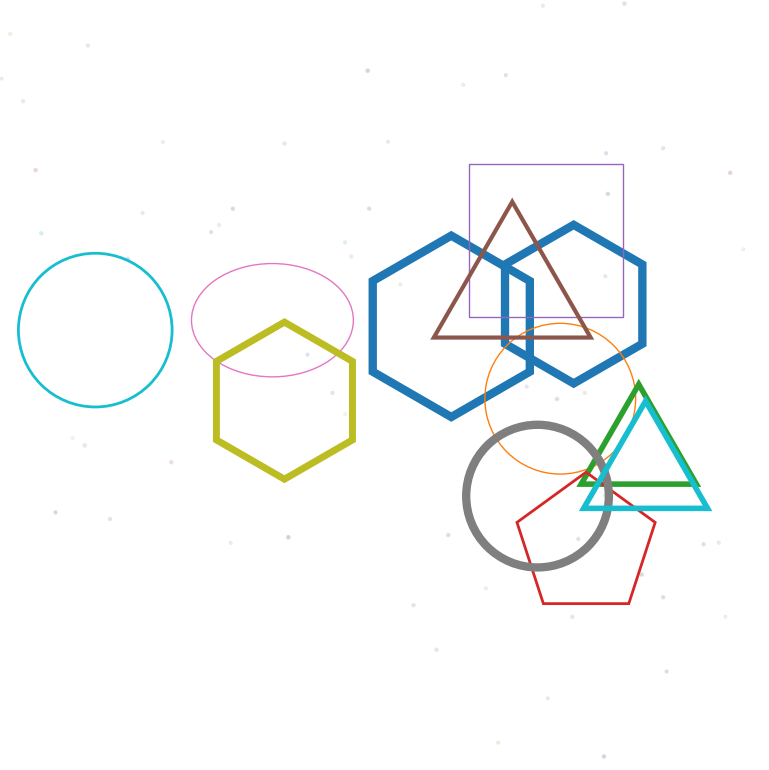[{"shape": "hexagon", "thickness": 3, "radius": 0.51, "center": [0.745, 0.605]}, {"shape": "hexagon", "thickness": 3, "radius": 0.59, "center": [0.586, 0.576]}, {"shape": "circle", "thickness": 0.5, "radius": 0.49, "center": [0.728, 0.482]}, {"shape": "triangle", "thickness": 2, "radius": 0.43, "center": [0.83, 0.414]}, {"shape": "pentagon", "thickness": 1, "radius": 0.47, "center": [0.761, 0.292]}, {"shape": "square", "thickness": 0.5, "radius": 0.5, "center": [0.709, 0.688]}, {"shape": "triangle", "thickness": 1.5, "radius": 0.59, "center": [0.665, 0.62]}, {"shape": "oval", "thickness": 0.5, "radius": 0.53, "center": [0.354, 0.584]}, {"shape": "circle", "thickness": 3, "radius": 0.46, "center": [0.698, 0.356]}, {"shape": "hexagon", "thickness": 2.5, "radius": 0.51, "center": [0.369, 0.48]}, {"shape": "triangle", "thickness": 2, "radius": 0.46, "center": [0.838, 0.386]}, {"shape": "circle", "thickness": 1, "radius": 0.5, "center": [0.124, 0.571]}]